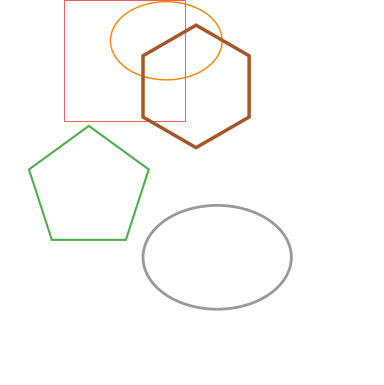[{"shape": "square", "thickness": 0.5, "radius": 0.78, "center": [0.324, 0.843]}, {"shape": "pentagon", "thickness": 1.5, "radius": 0.82, "center": [0.231, 0.509]}, {"shape": "oval", "thickness": 1, "radius": 0.72, "center": [0.432, 0.894]}, {"shape": "hexagon", "thickness": 2.5, "radius": 0.8, "center": [0.509, 0.776]}, {"shape": "oval", "thickness": 2, "radius": 0.96, "center": [0.564, 0.332]}]